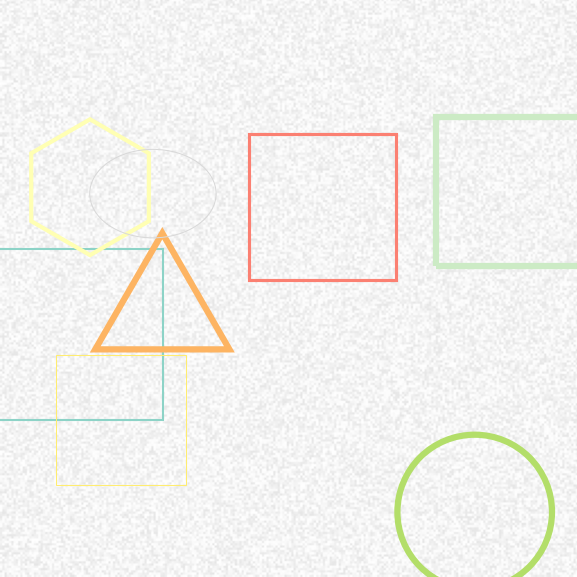[{"shape": "square", "thickness": 1, "radius": 0.74, "center": [0.135, 0.42]}, {"shape": "hexagon", "thickness": 2, "radius": 0.59, "center": [0.156, 0.675]}, {"shape": "square", "thickness": 1.5, "radius": 0.64, "center": [0.558, 0.641]}, {"shape": "triangle", "thickness": 3, "radius": 0.67, "center": [0.281, 0.461]}, {"shape": "circle", "thickness": 3, "radius": 0.67, "center": [0.822, 0.113]}, {"shape": "oval", "thickness": 0.5, "radius": 0.55, "center": [0.265, 0.664]}, {"shape": "square", "thickness": 3, "radius": 0.64, "center": [0.883, 0.668]}, {"shape": "square", "thickness": 0.5, "radius": 0.56, "center": [0.21, 0.272]}]